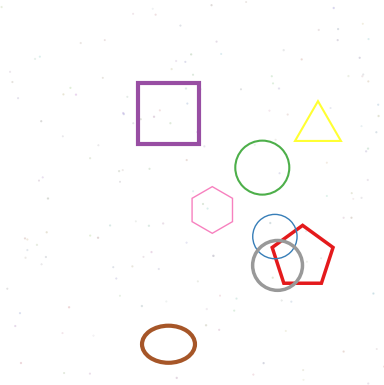[{"shape": "pentagon", "thickness": 2.5, "radius": 0.42, "center": [0.786, 0.332]}, {"shape": "circle", "thickness": 1, "radius": 0.29, "center": [0.714, 0.386]}, {"shape": "circle", "thickness": 1.5, "radius": 0.35, "center": [0.681, 0.565]}, {"shape": "square", "thickness": 3, "radius": 0.4, "center": [0.439, 0.706]}, {"shape": "triangle", "thickness": 1.5, "radius": 0.34, "center": [0.826, 0.668]}, {"shape": "oval", "thickness": 3, "radius": 0.34, "center": [0.438, 0.106]}, {"shape": "hexagon", "thickness": 1, "radius": 0.3, "center": [0.551, 0.455]}, {"shape": "circle", "thickness": 2.5, "radius": 0.32, "center": [0.721, 0.311]}]